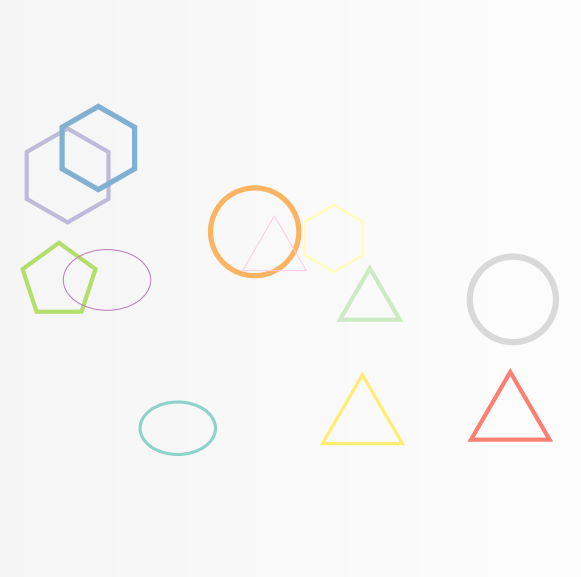[{"shape": "oval", "thickness": 1.5, "radius": 0.32, "center": [0.306, 0.258]}, {"shape": "hexagon", "thickness": 1, "radius": 0.29, "center": [0.574, 0.586]}, {"shape": "hexagon", "thickness": 2, "radius": 0.41, "center": [0.116, 0.695]}, {"shape": "triangle", "thickness": 2, "radius": 0.39, "center": [0.878, 0.277]}, {"shape": "hexagon", "thickness": 2.5, "radius": 0.36, "center": [0.169, 0.743]}, {"shape": "circle", "thickness": 2.5, "radius": 0.38, "center": [0.438, 0.598]}, {"shape": "pentagon", "thickness": 2, "radius": 0.33, "center": [0.102, 0.513]}, {"shape": "triangle", "thickness": 0.5, "radius": 0.32, "center": [0.472, 0.562]}, {"shape": "circle", "thickness": 3, "radius": 0.37, "center": [0.882, 0.481]}, {"shape": "oval", "thickness": 0.5, "radius": 0.38, "center": [0.184, 0.514]}, {"shape": "triangle", "thickness": 2, "radius": 0.3, "center": [0.636, 0.475]}, {"shape": "triangle", "thickness": 1.5, "radius": 0.4, "center": [0.623, 0.271]}]